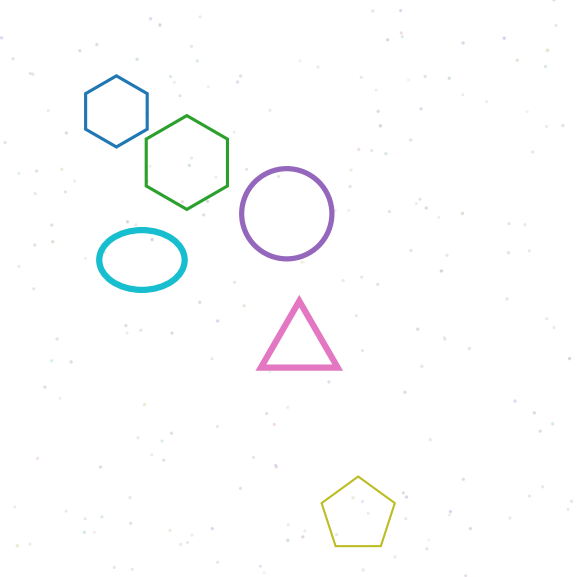[{"shape": "hexagon", "thickness": 1.5, "radius": 0.31, "center": [0.202, 0.806]}, {"shape": "hexagon", "thickness": 1.5, "radius": 0.41, "center": [0.324, 0.718]}, {"shape": "circle", "thickness": 2.5, "radius": 0.39, "center": [0.497, 0.629]}, {"shape": "triangle", "thickness": 3, "radius": 0.38, "center": [0.518, 0.401]}, {"shape": "pentagon", "thickness": 1, "radius": 0.33, "center": [0.62, 0.107]}, {"shape": "oval", "thickness": 3, "radius": 0.37, "center": [0.246, 0.549]}]